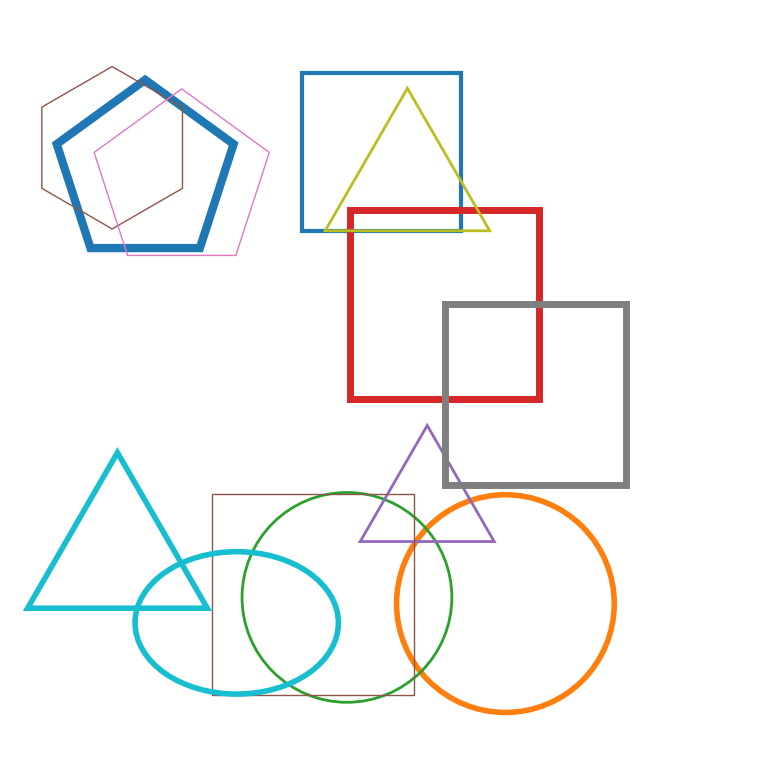[{"shape": "square", "thickness": 1.5, "radius": 0.51, "center": [0.495, 0.802]}, {"shape": "pentagon", "thickness": 3, "radius": 0.6, "center": [0.189, 0.776]}, {"shape": "circle", "thickness": 2, "radius": 0.71, "center": [0.656, 0.216]}, {"shape": "circle", "thickness": 1, "radius": 0.68, "center": [0.451, 0.224]}, {"shape": "square", "thickness": 2.5, "radius": 0.61, "center": [0.577, 0.605]}, {"shape": "triangle", "thickness": 1, "radius": 0.5, "center": [0.555, 0.347]}, {"shape": "square", "thickness": 0.5, "radius": 0.65, "center": [0.406, 0.228]}, {"shape": "hexagon", "thickness": 0.5, "radius": 0.53, "center": [0.146, 0.808]}, {"shape": "pentagon", "thickness": 0.5, "radius": 0.6, "center": [0.236, 0.765]}, {"shape": "square", "thickness": 2.5, "radius": 0.59, "center": [0.695, 0.488]}, {"shape": "triangle", "thickness": 1, "radius": 0.62, "center": [0.529, 0.762]}, {"shape": "triangle", "thickness": 2, "radius": 0.67, "center": [0.153, 0.277]}, {"shape": "oval", "thickness": 2, "radius": 0.66, "center": [0.307, 0.191]}]